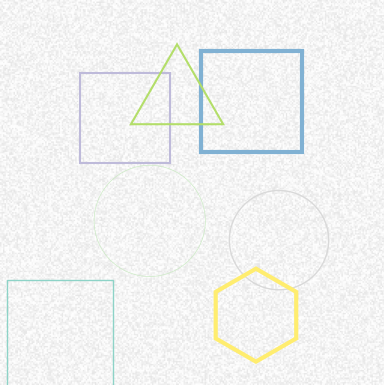[{"shape": "square", "thickness": 1, "radius": 0.69, "center": [0.156, 0.136]}, {"shape": "square", "thickness": 1.5, "radius": 0.58, "center": [0.325, 0.694]}, {"shape": "square", "thickness": 3, "radius": 0.65, "center": [0.654, 0.737]}, {"shape": "triangle", "thickness": 1.5, "radius": 0.69, "center": [0.46, 0.746]}, {"shape": "circle", "thickness": 1, "radius": 0.64, "center": [0.725, 0.376]}, {"shape": "circle", "thickness": 0.5, "radius": 0.72, "center": [0.389, 0.426]}, {"shape": "hexagon", "thickness": 3, "radius": 0.6, "center": [0.665, 0.181]}]